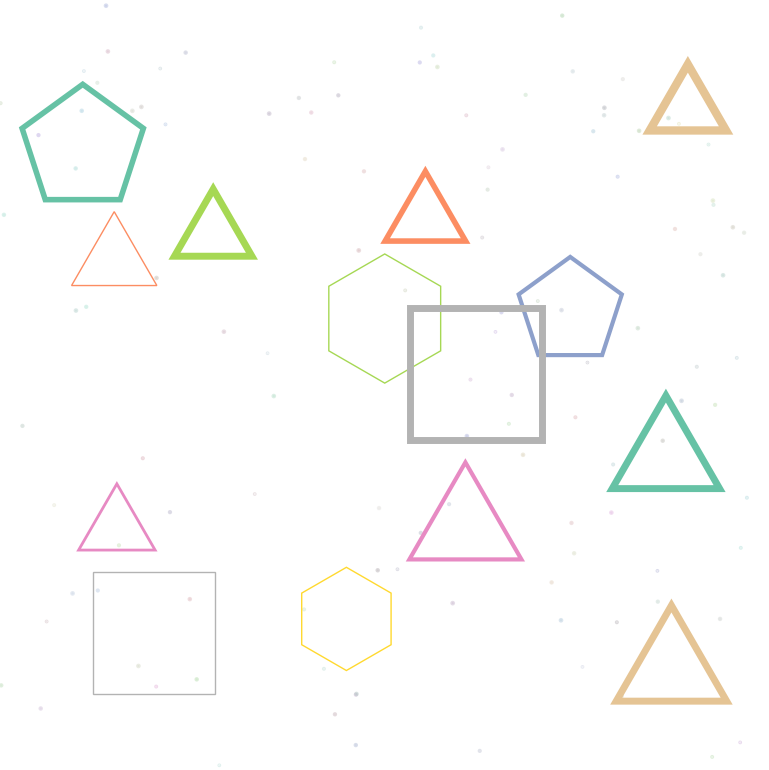[{"shape": "pentagon", "thickness": 2, "radius": 0.41, "center": [0.107, 0.808]}, {"shape": "triangle", "thickness": 2.5, "radius": 0.4, "center": [0.865, 0.406]}, {"shape": "triangle", "thickness": 0.5, "radius": 0.32, "center": [0.148, 0.661]}, {"shape": "triangle", "thickness": 2, "radius": 0.3, "center": [0.552, 0.717]}, {"shape": "pentagon", "thickness": 1.5, "radius": 0.35, "center": [0.741, 0.596]}, {"shape": "triangle", "thickness": 1.5, "radius": 0.42, "center": [0.604, 0.315]}, {"shape": "triangle", "thickness": 1, "radius": 0.29, "center": [0.152, 0.314]}, {"shape": "hexagon", "thickness": 0.5, "radius": 0.42, "center": [0.5, 0.586]}, {"shape": "triangle", "thickness": 2.5, "radius": 0.29, "center": [0.277, 0.696]}, {"shape": "hexagon", "thickness": 0.5, "radius": 0.34, "center": [0.45, 0.196]}, {"shape": "triangle", "thickness": 2.5, "radius": 0.41, "center": [0.872, 0.131]}, {"shape": "triangle", "thickness": 3, "radius": 0.29, "center": [0.893, 0.859]}, {"shape": "square", "thickness": 2.5, "radius": 0.43, "center": [0.619, 0.514]}, {"shape": "square", "thickness": 0.5, "radius": 0.4, "center": [0.2, 0.178]}]